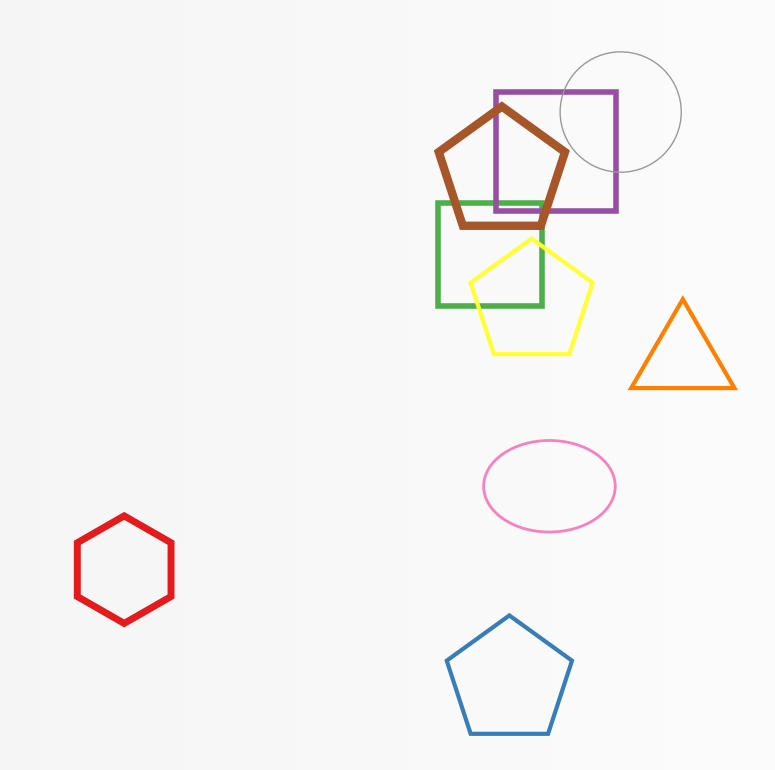[{"shape": "hexagon", "thickness": 2.5, "radius": 0.35, "center": [0.16, 0.26]}, {"shape": "pentagon", "thickness": 1.5, "radius": 0.42, "center": [0.657, 0.116]}, {"shape": "square", "thickness": 2, "radius": 0.34, "center": [0.632, 0.67]}, {"shape": "square", "thickness": 2, "radius": 0.39, "center": [0.718, 0.803]}, {"shape": "triangle", "thickness": 1.5, "radius": 0.38, "center": [0.881, 0.534]}, {"shape": "pentagon", "thickness": 1.5, "radius": 0.41, "center": [0.686, 0.607]}, {"shape": "pentagon", "thickness": 3, "radius": 0.43, "center": [0.648, 0.776]}, {"shape": "oval", "thickness": 1, "radius": 0.42, "center": [0.709, 0.368]}, {"shape": "circle", "thickness": 0.5, "radius": 0.39, "center": [0.801, 0.854]}]